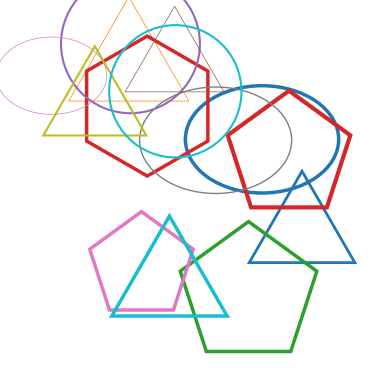[{"shape": "oval", "thickness": 2.5, "radius": 1.0, "center": [0.681, 0.638]}, {"shape": "triangle", "thickness": 2, "radius": 0.79, "center": [0.784, 0.397]}, {"shape": "triangle", "thickness": 0.5, "radius": 0.9, "center": [0.335, 0.828]}, {"shape": "pentagon", "thickness": 2.5, "radius": 0.93, "center": [0.646, 0.238]}, {"shape": "pentagon", "thickness": 3, "radius": 0.84, "center": [0.751, 0.597]}, {"shape": "hexagon", "thickness": 2.5, "radius": 0.91, "center": [0.382, 0.725]}, {"shape": "circle", "thickness": 1.5, "radius": 0.9, "center": [0.339, 0.886]}, {"shape": "triangle", "thickness": 0.5, "radius": 0.74, "center": [0.453, 0.836]}, {"shape": "pentagon", "thickness": 2.5, "radius": 0.71, "center": [0.367, 0.309]}, {"shape": "oval", "thickness": 0.5, "radius": 0.72, "center": [0.134, 0.803]}, {"shape": "oval", "thickness": 1, "radius": 0.99, "center": [0.56, 0.636]}, {"shape": "triangle", "thickness": 1.5, "radius": 0.77, "center": [0.246, 0.725]}, {"shape": "circle", "thickness": 1.5, "radius": 0.86, "center": [0.455, 0.763]}, {"shape": "triangle", "thickness": 2.5, "radius": 0.86, "center": [0.44, 0.266]}]